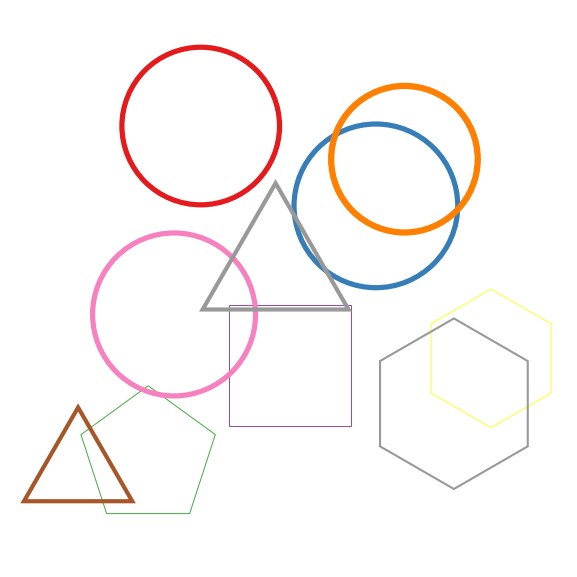[{"shape": "circle", "thickness": 2.5, "radius": 0.68, "center": [0.348, 0.781]}, {"shape": "circle", "thickness": 2.5, "radius": 0.71, "center": [0.651, 0.643]}, {"shape": "pentagon", "thickness": 0.5, "radius": 0.61, "center": [0.256, 0.209]}, {"shape": "square", "thickness": 0.5, "radius": 0.53, "center": [0.502, 0.366]}, {"shape": "circle", "thickness": 3, "radius": 0.63, "center": [0.7, 0.723]}, {"shape": "hexagon", "thickness": 0.5, "radius": 0.6, "center": [0.85, 0.379]}, {"shape": "triangle", "thickness": 2, "radius": 0.54, "center": [0.135, 0.185]}, {"shape": "circle", "thickness": 2.5, "radius": 0.71, "center": [0.301, 0.455]}, {"shape": "triangle", "thickness": 2, "radius": 0.73, "center": [0.477, 0.536]}, {"shape": "hexagon", "thickness": 1, "radius": 0.74, "center": [0.786, 0.3]}]